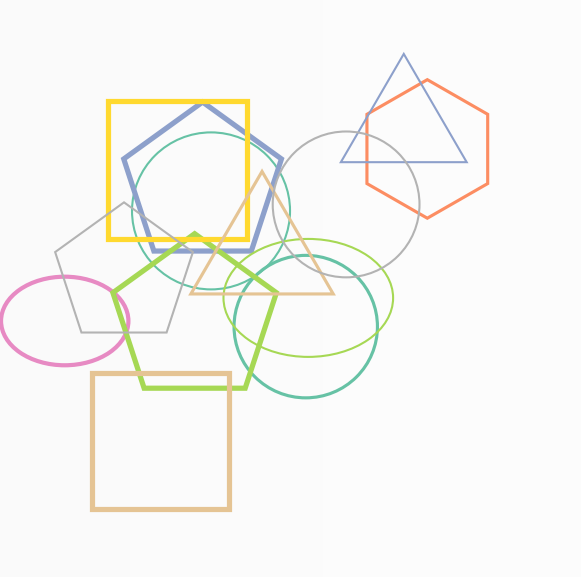[{"shape": "circle", "thickness": 1, "radius": 0.68, "center": [0.363, 0.634]}, {"shape": "circle", "thickness": 1.5, "radius": 0.62, "center": [0.526, 0.434]}, {"shape": "hexagon", "thickness": 1.5, "radius": 0.6, "center": [0.735, 0.741]}, {"shape": "pentagon", "thickness": 2.5, "radius": 0.71, "center": [0.349, 0.68]}, {"shape": "triangle", "thickness": 1, "radius": 0.62, "center": [0.695, 0.781]}, {"shape": "oval", "thickness": 2, "radius": 0.55, "center": [0.111, 0.443]}, {"shape": "pentagon", "thickness": 2.5, "radius": 0.74, "center": [0.335, 0.447]}, {"shape": "oval", "thickness": 1, "radius": 0.73, "center": [0.53, 0.483]}, {"shape": "square", "thickness": 2.5, "radius": 0.6, "center": [0.306, 0.705]}, {"shape": "triangle", "thickness": 1.5, "radius": 0.71, "center": [0.451, 0.561]}, {"shape": "square", "thickness": 2.5, "radius": 0.59, "center": [0.277, 0.235]}, {"shape": "circle", "thickness": 1, "radius": 0.63, "center": [0.595, 0.645]}, {"shape": "pentagon", "thickness": 1, "radius": 0.62, "center": [0.213, 0.524]}]